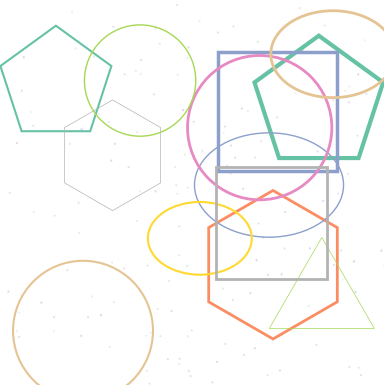[{"shape": "pentagon", "thickness": 3, "radius": 0.88, "center": [0.828, 0.732]}, {"shape": "pentagon", "thickness": 1.5, "radius": 0.76, "center": [0.145, 0.782]}, {"shape": "hexagon", "thickness": 2, "radius": 0.96, "center": [0.709, 0.312]}, {"shape": "square", "thickness": 2.5, "radius": 0.78, "center": [0.721, 0.71]}, {"shape": "oval", "thickness": 1, "radius": 0.97, "center": [0.699, 0.519]}, {"shape": "circle", "thickness": 2, "radius": 0.94, "center": [0.674, 0.668]}, {"shape": "circle", "thickness": 1, "radius": 0.72, "center": [0.364, 0.791]}, {"shape": "triangle", "thickness": 0.5, "radius": 0.79, "center": [0.836, 0.226]}, {"shape": "oval", "thickness": 1.5, "radius": 0.67, "center": [0.519, 0.381]}, {"shape": "circle", "thickness": 1.5, "radius": 0.91, "center": [0.216, 0.141]}, {"shape": "oval", "thickness": 2, "radius": 0.81, "center": [0.865, 0.859]}, {"shape": "hexagon", "thickness": 0.5, "radius": 0.72, "center": [0.292, 0.597]}, {"shape": "square", "thickness": 2, "radius": 0.72, "center": [0.705, 0.42]}]